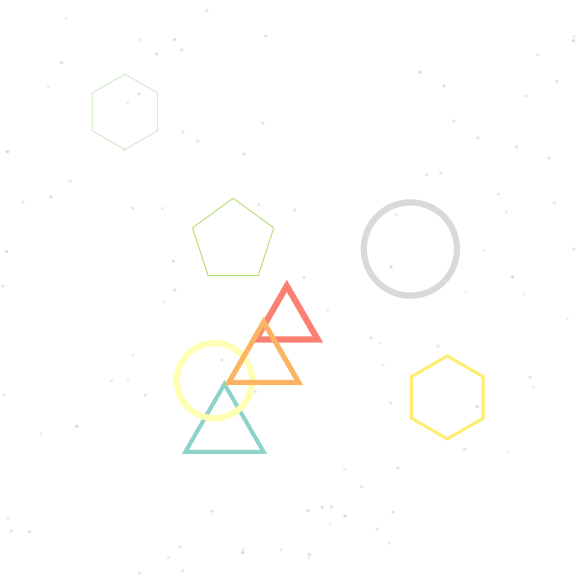[{"shape": "triangle", "thickness": 2, "radius": 0.39, "center": [0.389, 0.256]}, {"shape": "circle", "thickness": 3, "radius": 0.33, "center": [0.371, 0.34]}, {"shape": "triangle", "thickness": 3, "radius": 0.31, "center": [0.497, 0.442]}, {"shape": "triangle", "thickness": 2.5, "radius": 0.35, "center": [0.457, 0.372]}, {"shape": "pentagon", "thickness": 0.5, "radius": 0.37, "center": [0.404, 0.582]}, {"shape": "circle", "thickness": 3, "radius": 0.4, "center": [0.711, 0.568]}, {"shape": "hexagon", "thickness": 0.5, "radius": 0.33, "center": [0.216, 0.805]}, {"shape": "hexagon", "thickness": 1.5, "radius": 0.36, "center": [0.775, 0.311]}]